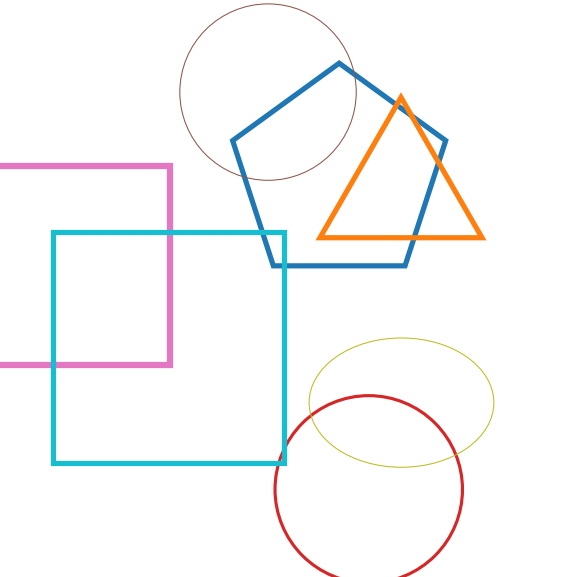[{"shape": "pentagon", "thickness": 2.5, "radius": 0.97, "center": [0.587, 0.696]}, {"shape": "triangle", "thickness": 2.5, "radius": 0.81, "center": [0.694, 0.668]}, {"shape": "circle", "thickness": 1.5, "radius": 0.81, "center": [0.639, 0.152]}, {"shape": "circle", "thickness": 0.5, "radius": 0.76, "center": [0.464, 0.84]}, {"shape": "square", "thickness": 3, "radius": 0.86, "center": [0.122, 0.539]}, {"shape": "oval", "thickness": 0.5, "radius": 0.8, "center": [0.695, 0.302]}, {"shape": "square", "thickness": 2.5, "radius": 1.0, "center": [0.291, 0.397]}]